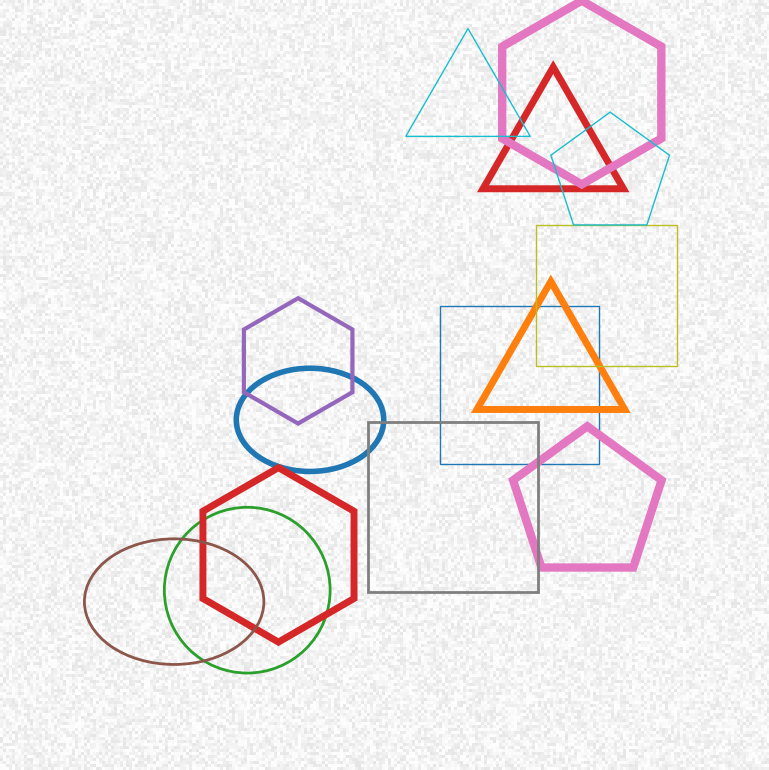[{"shape": "square", "thickness": 0.5, "radius": 0.52, "center": [0.674, 0.5]}, {"shape": "oval", "thickness": 2, "radius": 0.48, "center": [0.403, 0.455]}, {"shape": "triangle", "thickness": 2.5, "radius": 0.55, "center": [0.715, 0.524]}, {"shape": "circle", "thickness": 1, "radius": 0.54, "center": [0.321, 0.234]}, {"shape": "triangle", "thickness": 2.5, "radius": 0.53, "center": [0.718, 0.808]}, {"shape": "hexagon", "thickness": 2.5, "radius": 0.57, "center": [0.362, 0.279]}, {"shape": "hexagon", "thickness": 1.5, "radius": 0.41, "center": [0.387, 0.531]}, {"shape": "oval", "thickness": 1, "radius": 0.58, "center": [0.226, 0.219]}, {"shape": "hexagon", "thickness": 3, "radius": 0.6, "center": [0.756, 0.88]}, {"shape": "pentagon", "thickness": 3, "radius": 0.51, "center": [0.763, 0.345]}, {"shape": "square", "thickness": 1, "radius": 0.55, "center": [0.588, 0.342]}, {"shape": "square", "thickness": 0.5, "radius": 0.46, "center": [0.787, 0.616]}, {"shape": "triangle", "thickness": 0.5, "radius": 0.47, "center": [0.608, 0.87]}, {"shape": "pentagon", "thickness": 0.5, "radius": 0.4, "center": [0.792, 0.773]}]